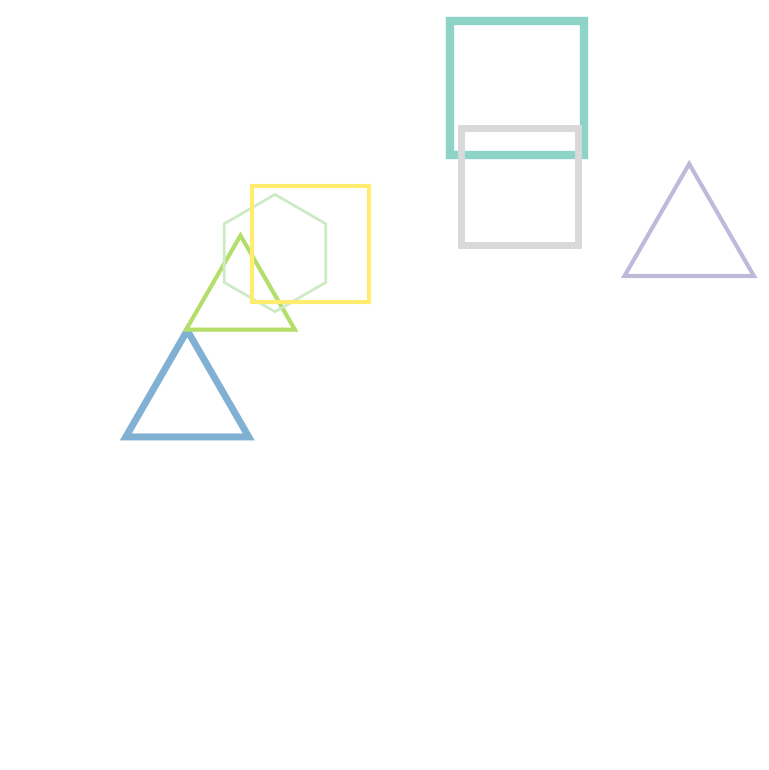[{"shape": "square", "thickness": 3, "radius": 0.44, "center": [0.671, 0.886]}, {"shape": "triangle", "thickness": 1.5, "radius": 0.49, "center": [0.895, 0.69]}, {"shape": "triangle", "thickness": 2.5, "radius": 0.46, "center": [0.243, 0.479]}, {"shape": "triangle", "thickness": 1.5, "radius": 0.41, "center": [0.312, 0.613]}, {"shape": "square", "thickness": 2.5, "radius": 0.38, "center": [0.674, 0.758]}, {"shape": "hexagon", "thickness": 1, "radius": 0.38, "center": [0.357, 0.671]}, {"shape": "square", "thickness": 1.5, "radius": 0.38, "center": [0.403, 0.683]}]